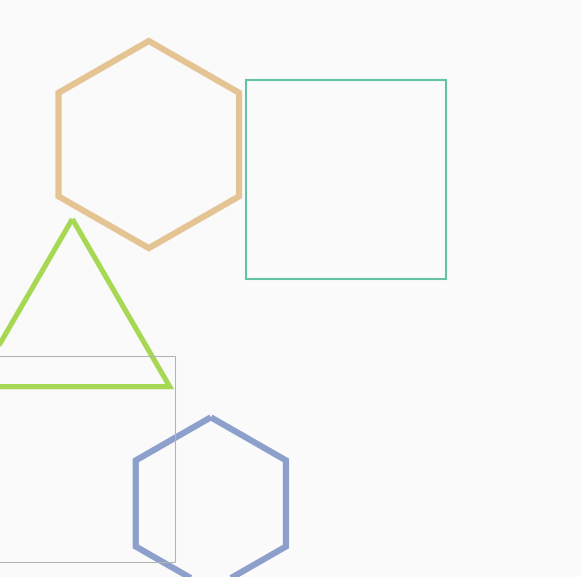[{"shape": "square", "thickness": 1, "radius": 0.86, "center": [0.594, 0.688]}, {"shape": "hexagon", "thickness": 3, "radius": 0.75, "center": [0.363, 0.127]}, {"shape": "triangle", "thickness": 2.5, "radius": 0.97, "center": [0.124, 0.426]}, {"shape": "hexagon", "thickness": 3, "radius": 0.9, "center": [0.256, 0.749]}, {"shape": "square", "thickness": 0.5, "radius": 0.89, "center": [0.123, 0.205]}]